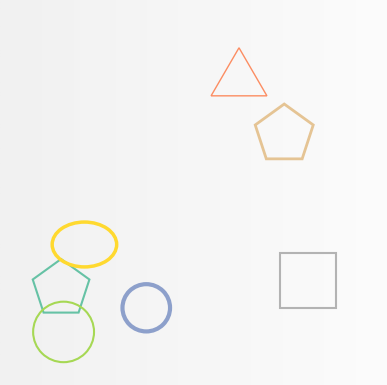[{"shape": "pentagon", "thickness": 1.5, "radius": 0.38, "center": [0.158, 0.25]}, {"shape": "triangle", "thickness": 1, "radius": 0.42, "center": [0.617, 0.793]}, {"shape": "circle", "thickness": 3, "radius": 0.31, "center": [0.377, 0.201]}, {"shape": "circle", "thickness": 1.5, "radius": 0.39, "center": [0.164, 0.138]}, {"shape": "oval", "thickness": 2.5, "radius": 0.42, "center": [0.218, 0.365]}, {"shape": "pentagon", "thickness": 2, "radius": 0.39, "center": [0.734, 0.651]}, {"shape": "square", "thickness": 1.5, "radius": 0.36, "center": [0.796, 0.272]}]